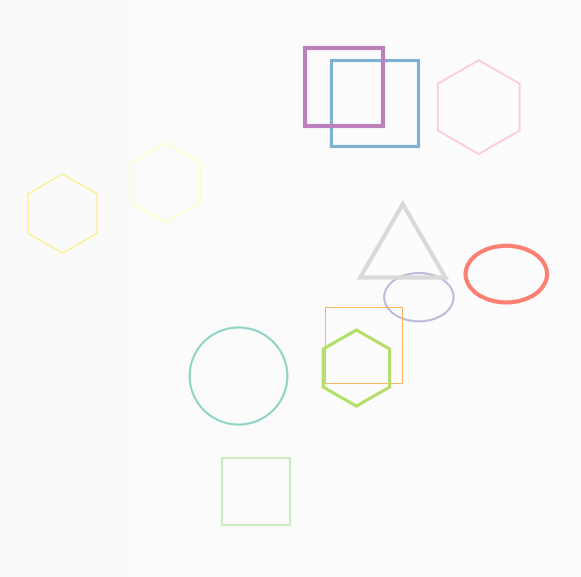[{"shape": "circle", "thickness": 1, "radius": 0.42, "center": [0.41, 0.348]}, {"shape": "hexagon", "thickness": 0.5, "radius": 0.34, "center": [0.285, 0.683]}, {"shape": "oval", "thickness": 1, "radius": 0.3, "center": [0.721, 0.485]}, {"shape": "oval", "thickness": 2, "radius": 0.35, "center": [0.871, 0.525]}, {"shape": "square", "thickness": 1.5, "radius": 0.37, "center": [0.645, 0.82]}, {"shape": "square", "thickness": 0.5, "radius": 0.33, "center": [0.626, 0.402]}, {"shape": "hexagon", "thickness": 1.5, "radius": 0.33, "center": [0.613, 0.362]}, {"shape": "hexagon", "thickness": 1, "radius": 0.41, "center": [0.824, 0.814]}, {"shape": "triangle", "thickness": 2, "radius": 0.42, "center": [0.693, 0.561]}, {"shape": "square", "thickness": 2, "radius": 0.34, "center": [0.592, 0.848]}, {"shape": "square", "thickness": 1, "radius": 0.29, "center": [0.44, 0.148]}, {"shape": "hexagon", "thickness": 0.5, "radius": 0.34, "center": [0.108, 0.629]}]